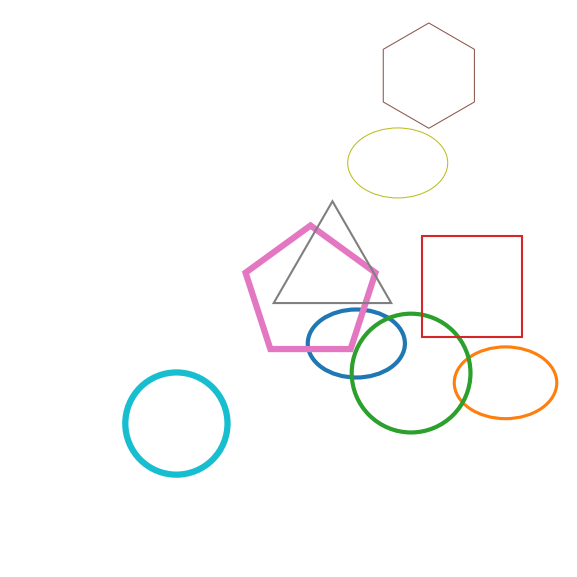[{"shape": "oval", "thickness": 2, "radius": 0.42, "center": [0.617, 0.404]}, {"shape": "oval", "thickness": 1.5, "radius": 0.44, "center": [0.875, 0.336]}, {"shape": "circle", "thickness": 2, "radius": 0.51, "center": [0.712, 0.353]}, {"shape": "square", "thickness": 1, "radius": 0.44, "center": [0.818, 0.503]}, {"shape": "hexagon", "thickness": 0.5, "radius": 0.46, "center": [0.743, 0.868]}, {"shape": "pentagon", "thickness": 3, "radius": 0.59, "center": [0.538, 0.49]}, {"shape": "triangle", "thickness": 1, "radius": 0.59, "center": [0.576, 0.533]}, {"shape": "oval", "thickness": 0.5, "radius": 0.43, "center": [0.689, 0.717]}, {"shape": "circle", "thickness": 3, "radius": 0.44, "center": [0.305, 0.266]}]